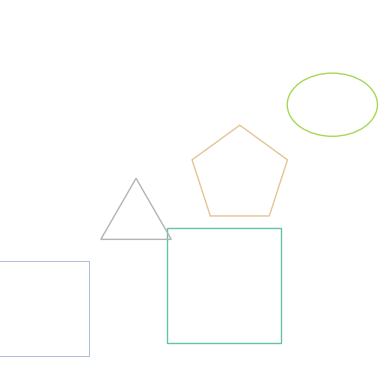[{"shape": "square", "thickness": 1, "radius": 0.74, "center": [0.582, 0.259]}, {"shape": "square", "thickness": 0.5, "radius": 0.62, "center": [0.108, 0.198]}, {"shape": "oval", "thickness": 1, "radius": 0.59, "center": [0.863, 0.728]}, {"shape": "pentagon", "thickness": 1, "radius": 0.65, "center": [0.623, 0.545]}, {"shape": "triangle", "thickness": 1, "radius": 0.53, "center": [0.353, 0.431]}]